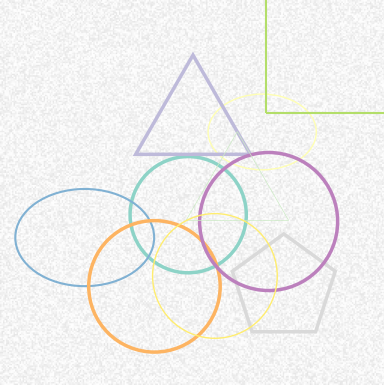[{"shape": "circle", "thickness": 2.5, "radius": 0.75, "center": [0.489, 0.442]}, {"shape": "oval", "thickness": 1, "radius": 0.7, "center": [0.681, 0.657]}, {"shape": "triangle", "thickness": 2.5, "radius": 0.86, "center": [0.501, 0.685]}, {"shape": "oval", "thickness": 1.5, "radius": 0.9, "center": [0.22, 0.383]}, {"shape": "circle", "thickness": 2.5, "radius": 0.85, "center": [0.401, 0.256]}, {"shape": "square", "thickness": 1.5, "radius": 0.95, "center": [0.882, 0.897]}, {"shape": "pentagon", "thickness": 2.5, "radius": 0.7, "center": [0.737, 0.252]}, {"shape": "circle", "thickness": 2.5, "radius": 0.9, "center": [0.698, 0.425]}, {"shape": "triangle", "thickness": 0.5, "radius": 0.77, "center": [0.616, 0.504]}, {"shape": "circle", "thickness": 1, "radius": 0.81, "center": [0.558, 0.283]}]